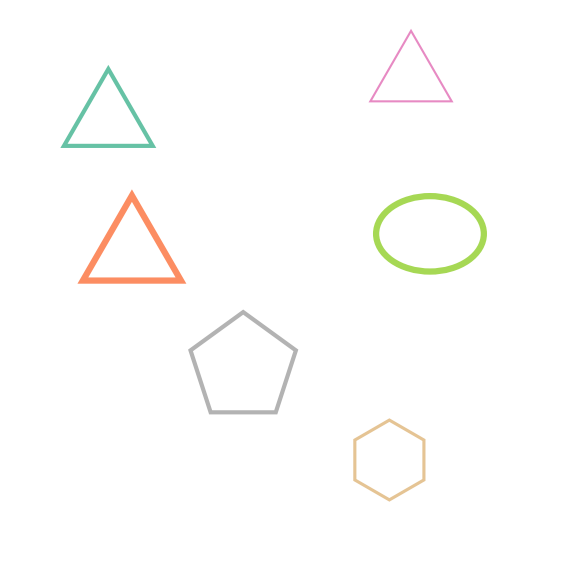[{"shape": "triangle", "thickness": 2, "radius": 0.44, "center": [0.188, 0.791]}, {"shape": "triangle", "thickness": 3, "radius": 0.49, "center": [0.228, 0.562]}, {"shape": "triangle", "thickness": 1, "radius": 0.41, "center": [0.712, 0.864]}, {"shape": "oval", "thickness": 3, "radius": 0.47, "center": [0.745, 0.594]}, {"shape": "hexagon", "thickness": 1.5, "radius": 0.35, "center": [0.674, 0.203]}, {"shape": "pentagon", "thickness": 2, "radius": 0.48, "center": [0.421, 0.363]}]